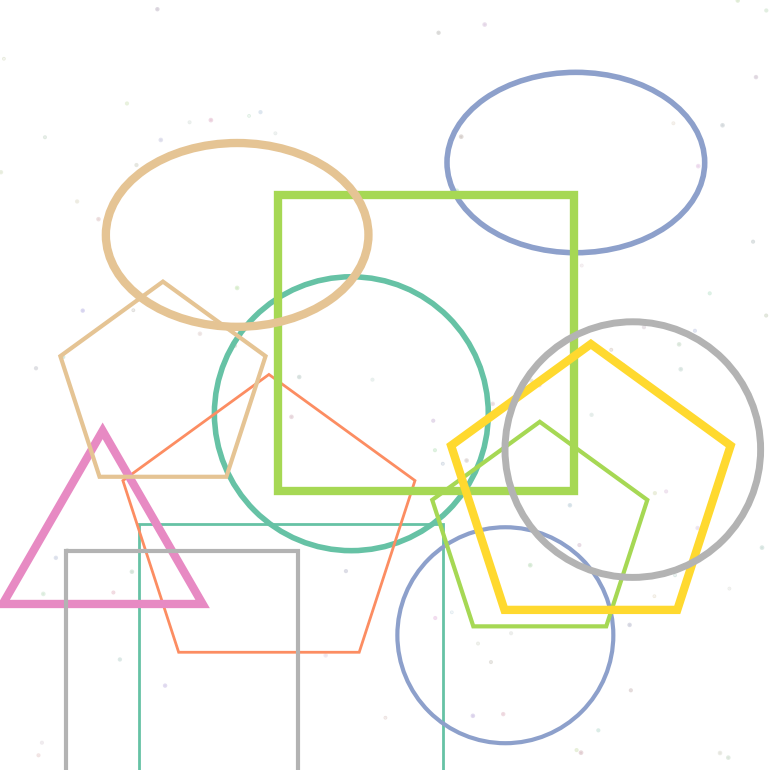[{"shape": "circle", "thickness": 2, "radius": 0.89, "center": [0.456, 0.463]}, {"shape": "square", "thickness": 1, "radius": 0.99, "center": [0.377, 0.123]}, {"shape": "pentagon", "thickness": 1, "radius": 1.0, "center": [0.349, 0.314]}, {"shape": "oval", "thickness": 2, "radius": 0.84, "center": [0.748, 0.789]}, {"shape": "circle", "thickness": 1.5, "radius": 0.7, "center": [0.656, 0.175]}, {"shape": "triangle", "thickness": 3, "radius": 0.75, "center": [0.133, 0.291]}, {"shape": "pentagon", "thickness": 1.5, "radius": 0.73, "center": [0.701, 0.305]}, {"shape": "square", "thickness": 3, "radius": 0.96, "center": [0.553, 0.555]}, {"shape": "pentagon", "thickness": 3, "radius": 0.95, "center": [0.767, 0.362]}, {"shape": "pentagon", "thickness": 1.5, "radius": 0.7, "center": [0.212, 0.494]}, {"shape": "oval", "thickness": 3, "radius": 0.85, "center": [0.308, 0.695]}, {"shape": "circle", "thickness": 2.5, "radius": 0.83, "center": [0.822, 0.416]}, {"shape": "square", "thickness": 1.5, "radius": 0.75, "center": [0.236, 0.135]}]